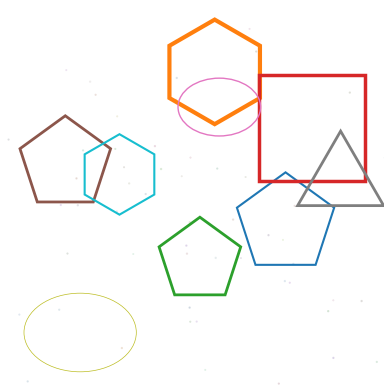[{"shape": "pentagon", "thickness": 1.5, "radius": 0.66, "center": [0.742, 0.42]}, {"shape": "hexagon", "thickness": 3, "radius": 0.68, "center": [0.558, 0.813]}, {"shape": "pentagon", "thickness": 2, "radius": 0.56, "center": [0.519, 0.324]}, {"shape": "square", "thickness": 2.5, "radius": 0.69, "center": [0.811, 0.668]}, {"shape": "pentagon", "thickness": 2, "radius": 0.62, "center": [0.17, 0.576]}, {"shape": "oval", "thickness": 1, "radius": 0.54, "center": [0.57, 0.722]}, {"shape": "triangle", "thickness": 2, "radius": 0.64, "center": [0.885, 0.53]}, {"shape": "oval", "thickness": 0.5, "radius": 0.73, "center": [0.208, 0.136]}, {"shape": "hexagon", "thickness": 1.5, "radius": 0.52, "center": [0.31, 0.547]}]